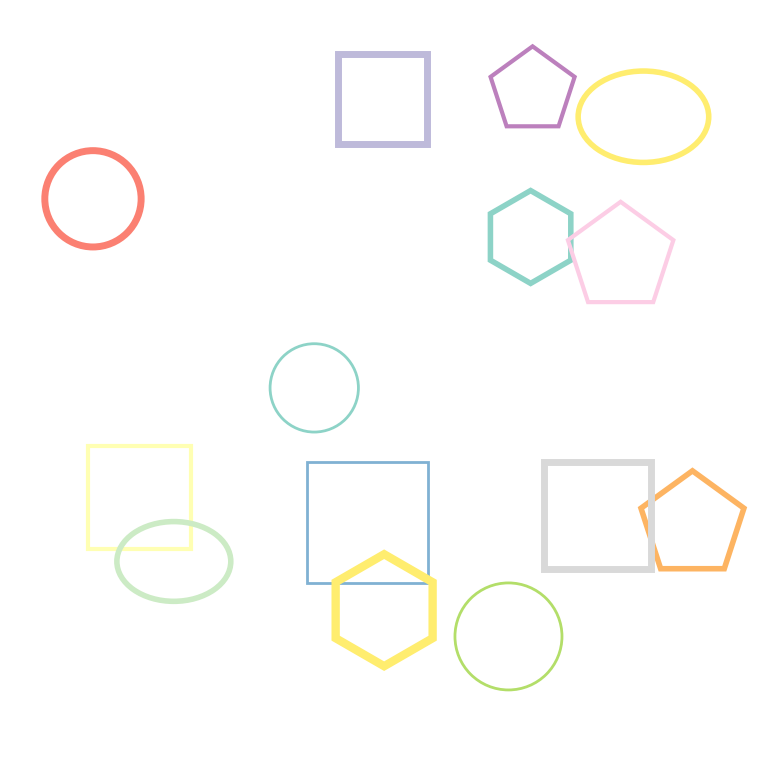[{"shape": "circle", "thickness": 1, "radius": 0.29, "center": [0.408, 0.496]}, {"shape": "hexagon", "thickness": 2, "radius": 0.3, "center": [0.689, 0.692]}, {"shape": "square", "thickness": 1.5, "radius": 0.33, "center": [0.181, 0.354]}, {"shape": "square", "thickness": 2.5, "radius": 0.29, "center": [0.497, 0.871]}, {"shape": "circle", "thickness": 2.5, "radius": 0.31, "center": [0.121, 0.742]}, {"shape": "square", "thickness": 1, "radius": 0.39, "center": [0.478, 0.321]}, {"shape": "pentagon", "thickness": 2, "radius": 0.35, "center": [0.899, 0.318]}, {"shape": "circle", "thickness": 1, "radius": 0.35, "center": [0.66, 0.173]}, {"shape": "pentagon", "thickness": 1.5, "radius": 0.36, "center": [0.806, 0.666]}, {"shape": "square", "thickness": 2.5, "radius": 0.35, "center": [0.776, 0.331]}, {"shape": "pentagon", "thickness": 1.5, "radius": 0.29, "center": [0.692, 0.882]}, {"shape": "oval", "thickness": 2, "radius": 0.37, "center": [0.226, 0.271]}, {"shape": "hexagon", "thickness": 3, "radius": 0.36, "center": [0.499, 0.208]}, {"shape": "oval", "thickness": 2, "radius": 0.42, "center": [0.836, 0.848]}]